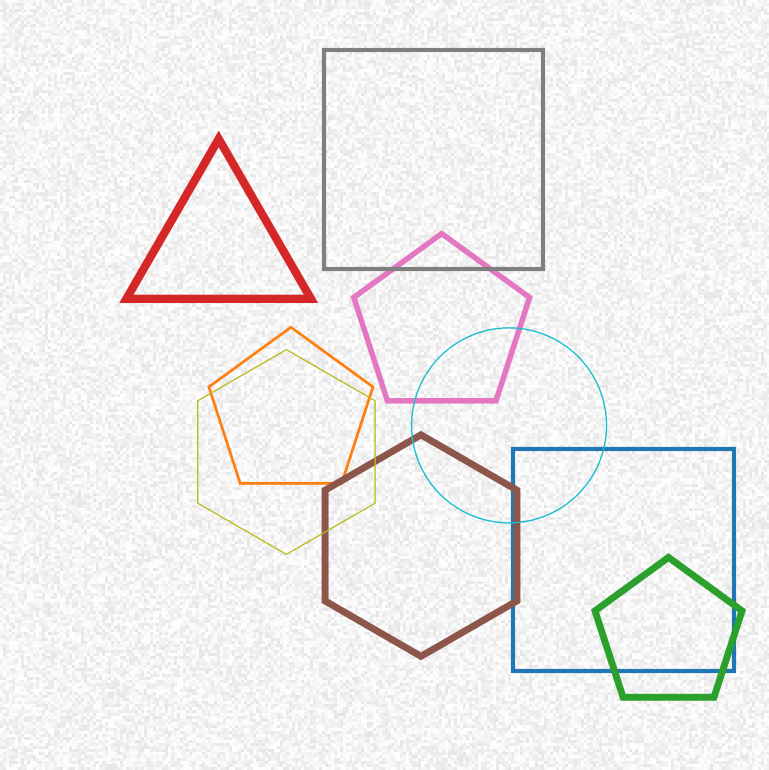[{"shape": "square", "thickness": 1.5, "radius": 0.72, "center": [0.81, 0.273]}, {"shape": "pentagon", "thickness": 1, "radius": 0.56, "center": [0.378, 0.463]}, {"shape": "pentagon", "thickness": 2.5, "radius": 0.5, "center": [0.868, 0.176]}, {"shape": "triangle", "thickness": 3, "radius": 0.69, "center": [0.284, 0.681]}, {"shape": "hexagon", "thickness": 2.5, "radius": 0.72, "center": [0.547, 0.291]}, {"shape": "pentagon", "thickness": 2, "radius": 0.6, "center": [0.574, 0.577]}, {"shape": "square", "thickness": 1.5, "radius": 0.71, "center": [0.562, 0.792]}, {"shape": "hexagon", "thickness": 0.5, "radius": 0.66, "center": [0.372, 0.413]}, {"shape": "circle", "thickness": 0.5, "radius": 0.63, "center": [0.661, 0.448]}]